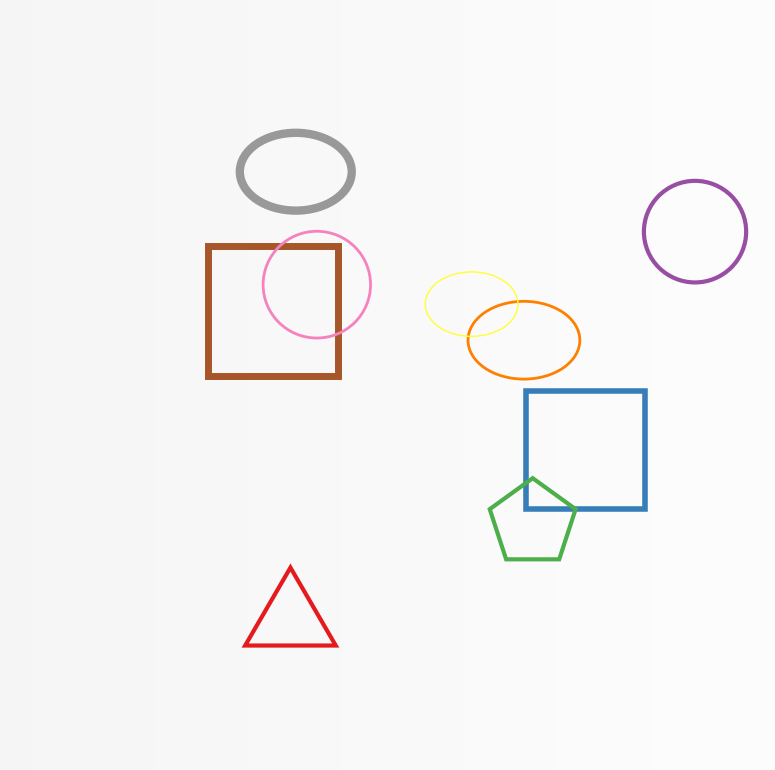[{"shape": "triangle", "thickness": 1.5, "radius": 0.34, "center": [0.375, 0.195]}, {"shape": "square", "thickness": 2, "radius": 0.39, "center": [0.756, 0.416]}, {"shape": "pentagon", "thickness": 1.5, "radius": 0.29, "center": [0.687, 0.321]}, {"shape": "circle", "thickness": 1.5, "radius": 0.33, "center": [0.897, 0.699]}, {"shape": "oval", "thickness": 1, "radius": 0.36, "center": [0.676, 0.558]}, {"shape": "oval", "thickness": 0.5, "radius": 0.3, "center": [0.609, 0.605]}, {"shape": "square", "thickness": 2.5, "radius": 0.42, "center": [0.352, 0.596]}, {"shape": "circle", "thickness": 1, "radius": 0.35, "center": [0.409, 0.63]}, {"shape": "oval", "thickness": 3, "radius": 0.36, "center": [0.382, 0.777]}]